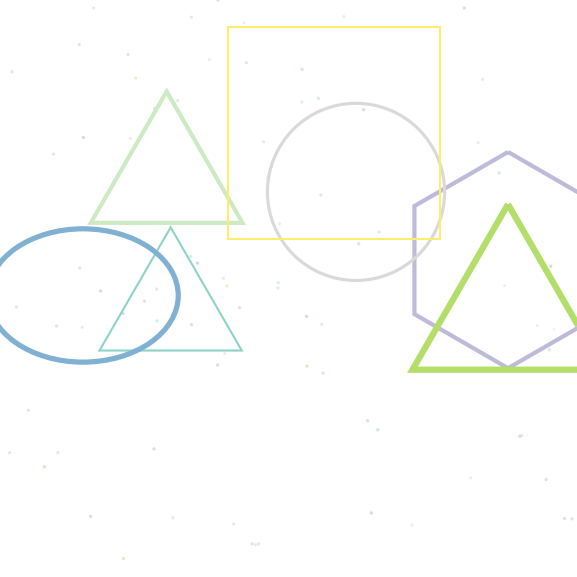[{"shape": "triangle", "thickness": 1, "radius": 0.71, "center": [0.295, 0.463]}, {"shape": "hexagon", "thickness": 2, "radius": 0.94, "center": [0.88, 0.549]}, {"shape": "oval", "thickness": 2.5, "radius": 0.82, "center": [0.144, 0.488]}, {"shape": "triangle", "thickness": 3, "radius": 0.95, "center": [0.88, 0.454]}, {"shape": "circle", "thickness": 1.5, "radius": 0.77, "center": [0.616, 0.667]}, {"shape": "triangle", "thickness": 2, "radius": 0.76, "center": [0.289, 0.689]}, {"shape": "square", "thickness": 1, "radius": 0.92, "center": [0.579, 0.769]}]